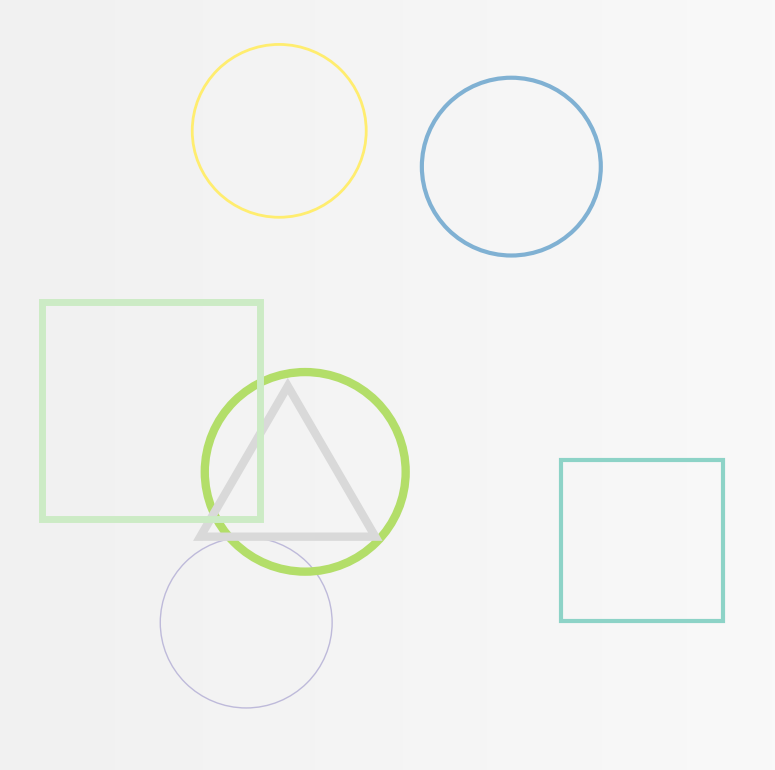[{"shape": "square", "thickness": 1.5, "radius": 0.52, "center": [0.829, 0.298]}, {"shape": "circle", "thickness": 0.5, "radius": 0.55, "center": [0.318, 0.191]}, {"shape": "circle", "thickness": 1.5, "radius": 0.58, "center": [0.66, 0.784]}, {"shape": "circle", "thickness": 3, "radius": 0.65, "center": [0.394, 0.387]}, {"shape": "triangle", "thickness": 3, "radius": 0.65, "center": [0.371, 0.368]}, {"shape": "square", "thickness": 2.5, "radius": 0.7, "center": [0.195, 0.467]}, {"shape": "circle", "thickness": 1, "radius": 0.56, "center": [0.36, 0.83]}]